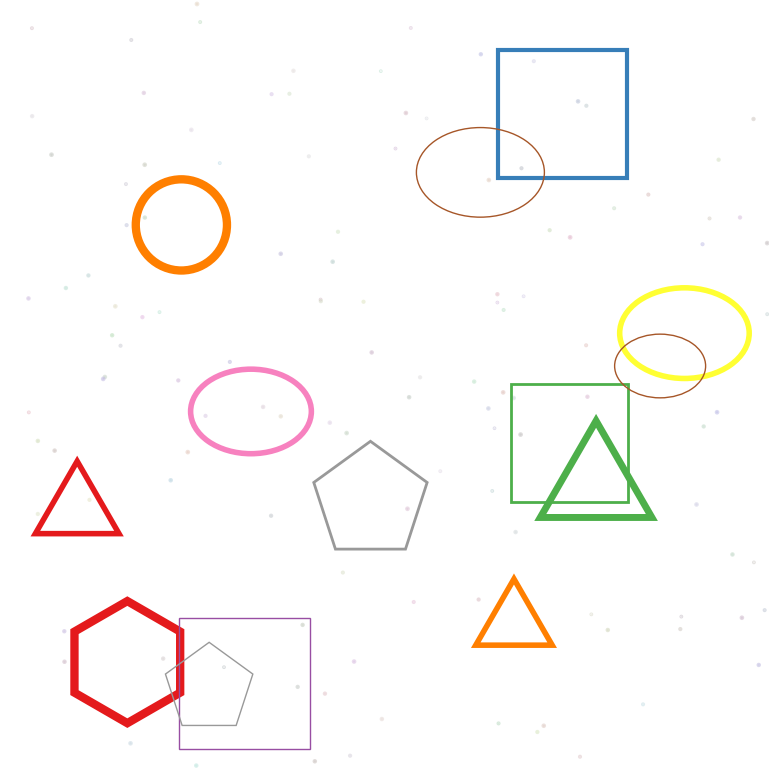[{"shape": "triangle", "thickness": 2, "radius": 0.31, "center": [0.1, 0.338]}, {"shape": "hexagon", "thickness": 3, "radius": 0.4, "center": [0.165, 0.14]}, {"shape": "square", "thickness": 1.5, "radius": 0.42, "center": [0.731, 0.852]}, {"shape": "square", "thickness": 1, "radius": 0.38, "center": [0.74, 0.424]}, {"shape": "triangle", "thickness": 2.5, "radius": 0.42, "center": [0.774, 0.37]}, {"shape": "square", "thickness": 0.5, "radius": 0.42, "center": [0.318, 0.113]}, {"shape": "triangle", "thickness": 2, "radius": 0.29, "center": [0.667, 0.191]}, {"shape": "circle", "thickness": 3, "radius": 0.3, "center": [0.236, 0.708]}, {"shape": "oval", "thickness": 2, "radius": 0.42, "center": [0.889, 0.567]}, {"shape": "oval", "thickness": 0.5, "radius": 0.42, "center": [0.624, 0.776]}, {"shape": "oval", "thickness": 0.5, "radius": 0.3, "center": [0.857, 0.525]}, {"shape": "oval", "thickness": 2, "radius": 0.39, "center": [0.326, 0.466]}, {"shape": "pentagon", "thickness": 1, "radius": 0.39, "center": [0.481, 0.349]}, {"shape": "pentagon", "thickness": 0.5, "radius": 0.3, "center": [0.272, 0.106]}]